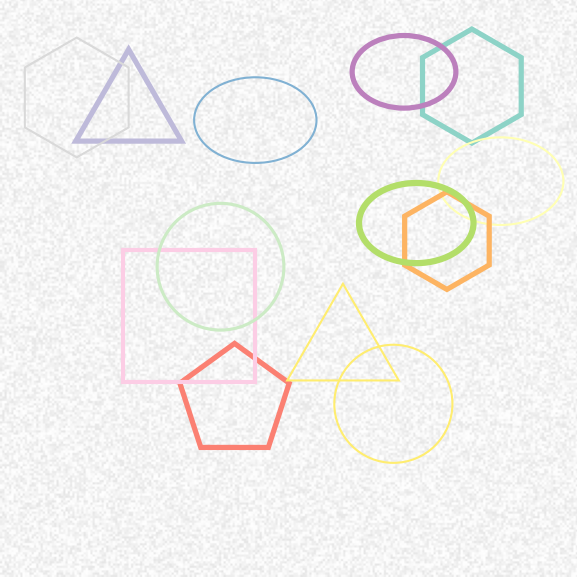[{"shape": "hexagon", "thickness": 2.5, "radius": 0.49, "center": [0.817, 0.85]}, {"shape": "oval", "thickness": 1, "radius": 0.54, "center": [0.867, 0.685]}, {"shape": "triangle", "thickness": 2.5, "radius": 0.53, "center": [0.223, 0.808]}, {"shape": "pentagon", "thickness": 2.5, "radius": 0.5, "center": [0.406, 0.305]}, {"shape": "oval", "thickness": 1, "radius": 0.53, "center": [0.442, 0.791]}, {"shape": "hexagon", "thickness": 2.5, "radius": 0.42, "center": [0.774, 0.583]}, {"shape": "oval", "thickness": 3, "radius": 0.5, "center": [0.721, 0.613]}, {"shape": "square", "thickness": 2, "radius": 0.57, "center": [0.327, 0.452]}, {"shape": "hexagon", "thickness": 1, "radius": 0.52, "center": [0.133, 0.83]}, {"shape": "oval", "thickness": 2.5, "radius": 0.45, "center": [0.7, 0.875]}, {"shape": "circle", "thickness": 1.5, "radius": 0.55, "center": [0.382, 0.537]}, {"shape": "circle", "thickness": 1, "radius": 0.51, "center": [0.681, 0.3]}, {"shape": "triangle", "thickness": 1, "radius": 0.56, "center": [0.594, 0.396]}]